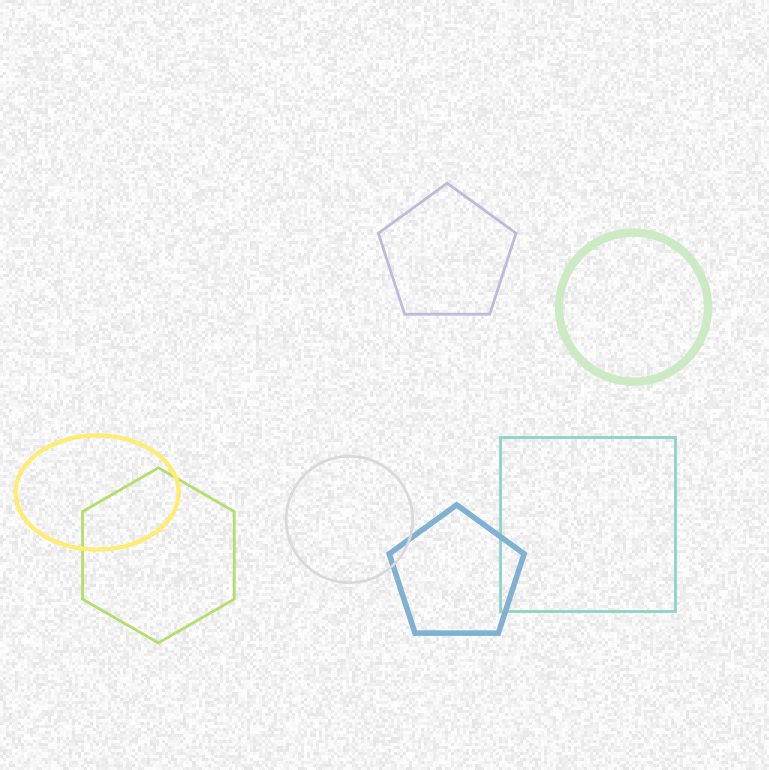[{"shape": "square", "thickness": 1, "radius": 0.57, "center": [0.763, 0.319]}, {"shape": "pentagon", "thickness": 1, "radius": 0.47, "center": [0.581, 0.668]}, {"shape": "pentagon", "thickness": 2, "radius": 0.46, "center": [0.593, 0.252]}, {"shape": "hexagon", "thickness": 1, "radius": 0.57, "center": [0.206, 0.279]}, {"shape": "circle", "thickness": 1, "radius": 0.41, "center": [0.454, 0.325]}, {"shape": "circle", "thickness": 3, "radius": 0.48, "center": [0.823, 0.601]}, {"shape": "oval", "thickness": 1.5, "radius": 0.53, "center": [0.126, 0.36]}]